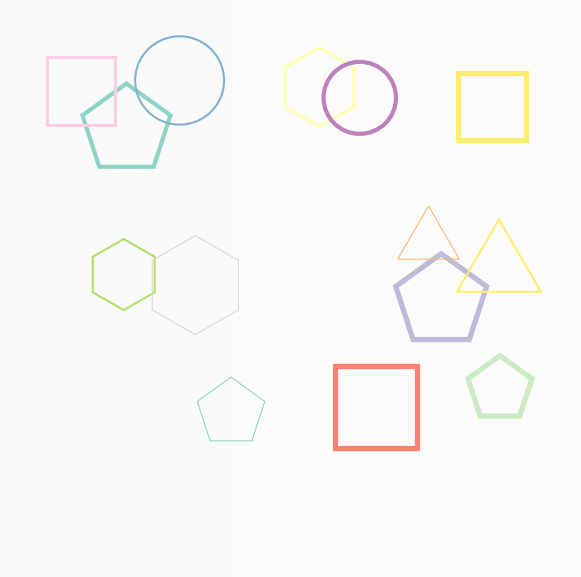[{"shape": "pentagon", "thickness": 2, "radius": 0.4, "center": [0.218, 0.775]}, {"shape": "pentagon", "thickness": 0.5, "radius": 0.3, "center": [0.397, 0.285]}, {"shape": "hexagon", "thickness": 1.5, "radius": 0.34, "center": [0.549, 0.848]}, {"shape": "pentagon", "thickness": 2.5, "radius": 0.41, "center": [0.759, 0.478]}, {"shape": "square", "thickness": 2.5, "radius": 0.35, "center": [0.647, 0.294]}, {"shape": "circle", "thickness": 1, "radius": 0.38, "center": [0.309, 0.86]}, {"shape": "triangle", "thickness": 0.5, "radius": 0.31, "center": [0.737, 0.581]}, {"shape": "hexagon", "thickness": 1, "radius": 0.31, "center": [0.213, 0.524]}, {"shape": "square", "thickness": 1.5, "radius": 0.29, "center": [0.139, 0.842]}, {"shape": "hexagon", "thickness": 0.5, "radius": 0.43, "center": [0.336, 0.505]}, {"shape": "circle", "thickness": 2, "radius": 0.31, "center": [0.619, 0.83]}, {"shape": "pentagon", "thickness": 2.5, "radius": 0.29, "center": [0.86, 0.325]}, {"shape": "square", "thickness": 2.5, "radius": 0.29, "center": [0.847, 0.815]}, {"shape": "triangle", "thickness": 1, "radius": 0.42, "center": [0.858, 0.536]}]